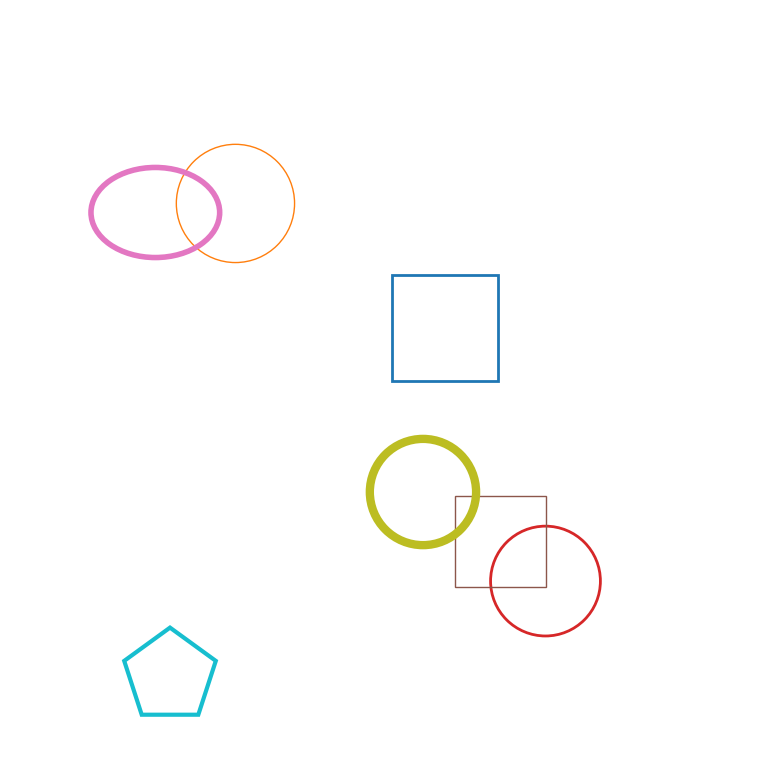[{"shape": "square", "thickness": 1, "radius": 0.34, "center": [0.578, 0.574]}, {"shape": "circle", "thickness": 0.5, "radius": 0.38, "center": [0.306, 0.736]}, {"shape": "circle", "thickness": 1, "radius": 0.36, "center": [0.708, 0.245]}, {"shape": "square", "thickness": 0.5, "radius": 0.3, "center": [0.65, 0.297]}, {"shape": "oval", "thickness": 2, "radius": 0.42, "center": [0.202, 0.724]}, {"shape": "circle", "thickness": 3, "radius": 0.34, "center": [0.549, 0.361]}, {"shape": "pentagon", "thickness": 1.5, "radius": 0.31, "center": [0.221, 0.122]}]